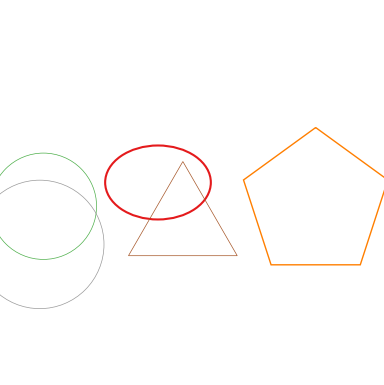[{"shape": "oval", "thickness": 1.5, "radius": 0.69, "center": [0.41, 0.526]}, {"shape": "circle", "thickness": 0.5, "radius": 0.69, "center": [0.113, 0.464]}, {"shape": "pentagon", "thickness": 1, "radius": 0.99, "center": [0.82, 0.472]}, {"shape": "triangle", "thickness": 0.5, "radius": 0.82, "center": [0.475, 0.417]}, {"shape": "circle", "thickness": 0.5, "radius": 0.83, "center": [0.103, 0.365]}]